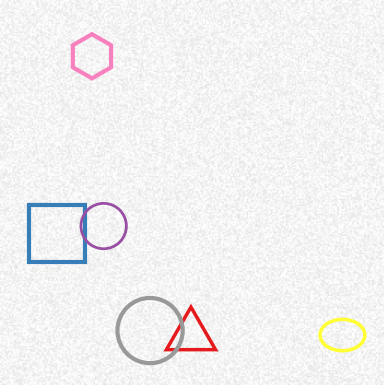[{"shape": "triangle", "thickness": 2.5, "radius": 0.37, "center": [0.496, 0.129]}, {"shape": "square", "thickness": 3, "radius": 0.36, "center": [0.149, 0.394]}, {"shape": "circle", "thickness": 2, "radius": 0.29, "center": [0.269, 0.413]}, {"shape": "oval", "thickness": 2.5, "radius": 0.29, "center": [0.889, 0.13]}, {"shape": "hexagon", "thickness": 3, "radius": 0.29, "center": [0.239, 0.854]}, {"shape": "circle", "thickness": 3, "radius": 0.42, "center": [0.39, 0.141]}]